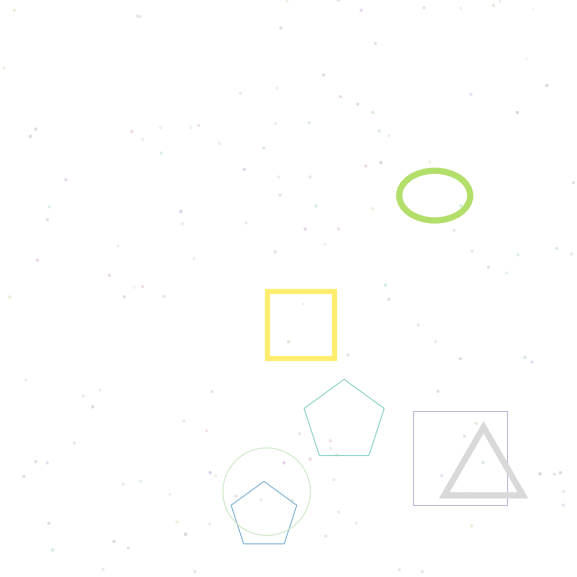[{"shape": "pentagon", "thickness": 0.5, "radius": 0.36, "center": [0.596, 0.269]}, {"shape": "square", "thickness": 0.5, "radius": 0.41, "center": [0.796, 0.206]}, {"shape": "pentagon", "thickness": 0.5, "radius": 0.3, "center": [0.457, 0.106]}, {"shape": "oval", "thickness": 3, "radius": 0.31, "center": [0.753, 0.66]}, {"shape": "triangle", "thickness": 3, "radius": 0.39, "center": [0.837, 0.181]}, {"shape": "circle", "thickness": 0.5, "radius": 0.38, "center": [0.462, 0.148]}, {"shape": "square", "thickness": 2.5, "radius": 0.29, "center": [0.52, 0.437]}]